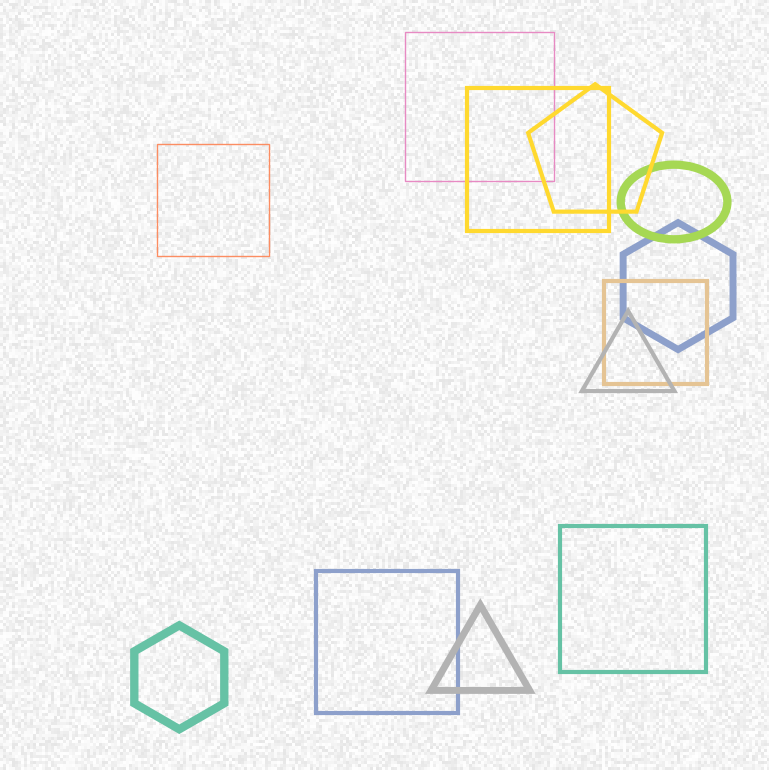[{"shape": "hexagon", "thickness": 3, "radius": 0.34, "center": [0.233, 0.12]}, {"shape": "square", "thickness": 1.5, "radius": 0.47, "center": [0.822, 0.222]}, {"shape": "square", "thickness": 0.5, "radius": 0.36, "center": [0.277, 0.74]}, {"shape": "hexagon", "thickness": 2.5, "radius": 0.41, "center": [0.881, 0.628]}, {"shape": "square", "thickness": 1.5, "radius": 0.46, "center": [0.502, 0.167]}, {"shape": "square", "thickness": 0.5, "radius": 0.48, "center": [0.623, 0.862]}, {"shape": "oval", "thickness": 3, "radius": 0.35, "center": [0.875, 0.738]}, {"shape": "pentagon", "thickness": 1.5, "radius": 0.46, "center": [0.773, 0.799]}, {"shape": "square", "thickness": 1.5, "radius": 0.46, "center": [0.699, 0.793]}, {"shape": "square", "thickness": 1.5, "radius": 0.33, "center": [0.851, 0.568]}, {"shape": "triangle", "thickness": 2.5, "radius": 0.37, "center": [0.624, 0.14]}, {"shape": "triangle", "thickness": 1.5, "radius": 0.35, "center": [0.816, 0.527]}]